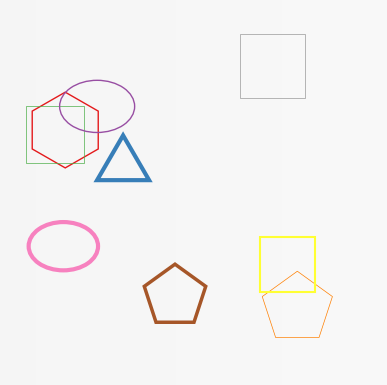[{"shape": "hexagon", "thickness": 1, "radius": 0.49, "center": [0.168, 0.662]}, {"shape": "triangle", "thickness": 3, "radius": 0.39, "center": [0.318, 0.571]}, {"shape": "square", "thickness": 0.5, "radius": 0.37, "center": [0.142, 0.65]}, {"shape": "oval", "thickness": 1, "radius": 0.48, "center": [0.251, 0.724]}, {"shape": "pentagon", "thickness": 0.5, "radius": 0.48, "center": [0.767, 0.2]}, {"shape": "square", "thickness": 1.5, "radius": 0.36, "center": [0.742, 0.313]}, {"shape": "pentagon", "thickness": 2.5, "radius": 0.42, "center": [0.452, 0.23]}, {"shape": "oval", "thickness": 3, "radius": 0.45, "center": [0.163, 0.361]}, {"shape": "square", "thickness": 0.5, "radius": 0.42, "center": [0.703, 0.828]}]